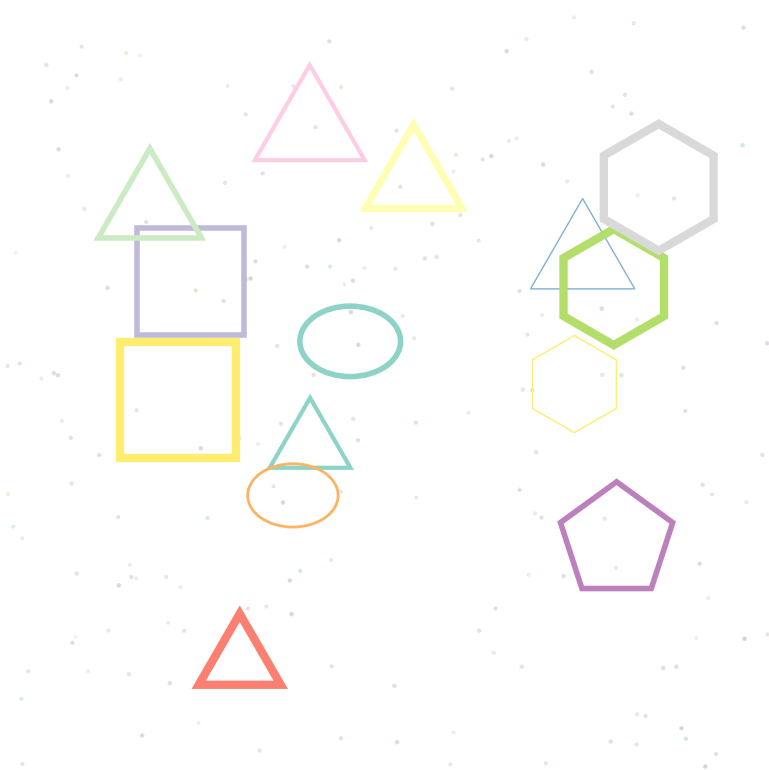[{"shape": "oval", "thickness": 2, "radius": 0.33, "center": [0.455, 0.557]}, {"shape": "triangle", "thickness": 1.5, "radius": 0.3, "center": [0.403, 0.423]}, {"shape": "triangle", "thickness": 2.5, "radius": 0.36, "center": [0.537, 0.766]}, {"shape": "square", "thickness": 2, "radius": 0.35, "center": [0.247, 0.635]}, {"shape": "triangle", "thickness": 3, "radius": 0.31, "center": [0.311, 0.141]}, {"shape": "triangle", "thickness": 0.5, "radius": 0.39, "center": [0.757, 0.664]}, {"shape": "oval", "thickness": 1, "radius": 0.29, "center": [0.38, 0.357]}, {"shape": "hexagon", "thickness": 3, "radius": 0.38, "center": [0.797, 0.627]}, {"shape": "triangle", "thickness": 1.5, "radius": 0.41, "center": [0.402, 0.833]}, {"shape": "hexagon", "thickness": 3, "radius": 0.41, "center": [0.855, 0.757]}, {"shape": "pentagon", "thickness": 2, "radius": 0.38, "center": [0.801, 0.298]}, {"shape": "triangle", "thickness": 2, "radius": 0.39, "center": [0.195, 0.73]}, {"shape": "hexagon", "thickness": 0.5, "radius": 0.32, "center": [0.746, 0.501]}, {"shape": "square", "thickness": 3, "radius": 0.38, "center": [0.231, 0.481]}]